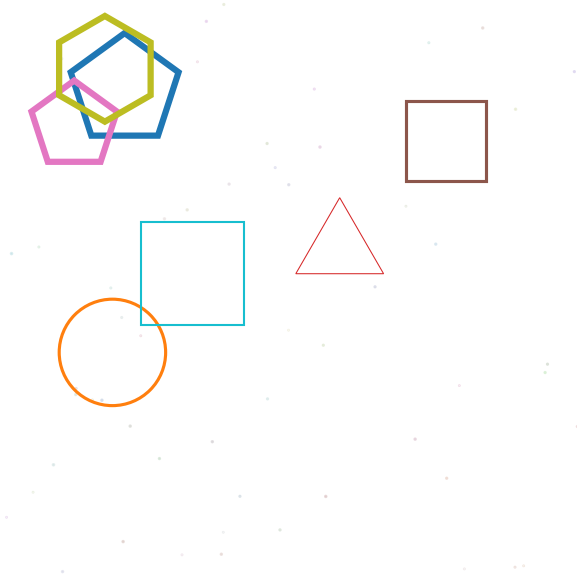[{"shape": "pentagon", "thickness": 3, "radius": 0.49, "center": [0.216, 0.844]}, {"shape": "circle", "thickness": 1.5, "radius": 0.46, "center": [0.195, 0.389]}, {"shape": "triangle", "thickness": 0.5, "radius": 0.44, "center": [0.588, 0.569]}, {"shape": "square", "thickness": 1.5, "radius": 0.35, "center": [0.772, 0.755]}, {"shape": "pentagon", "thickness": 3, "radius": 0.39, "center": [0.128, 0.782]}, {"shape": "hexagon", "thickness": 3, "radius": 0.46, "center": [0.182, 0.88]}, {"shape": "square", "thickness": 1, "radius": 0.45, "center": [0.334, 0.526]}]